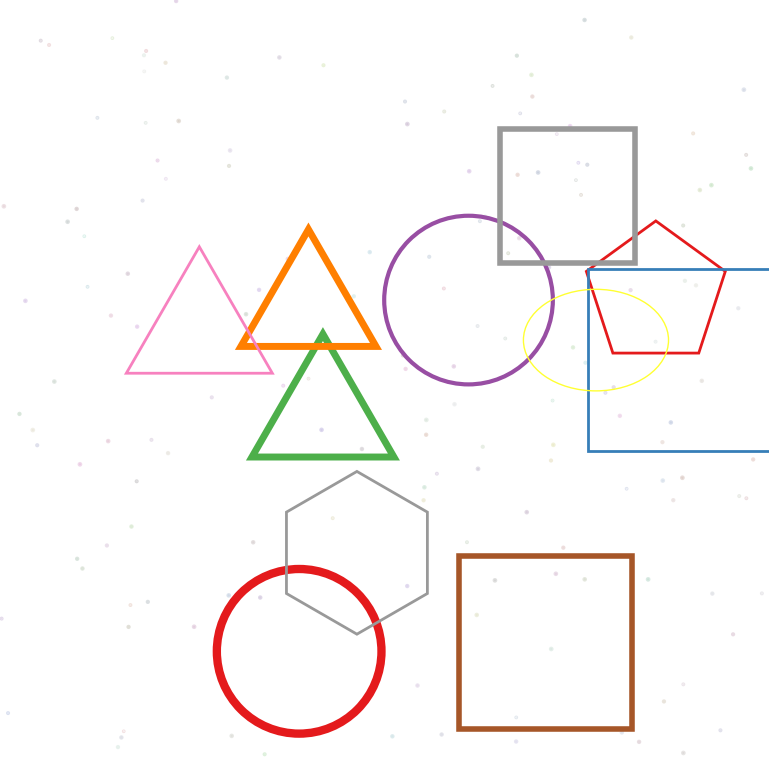[{"shape": "pentagon", "thickness": 1, "radius": 0.47, "center": [0.852, 0.618]}, {"shape": "circle", "thickness": 3, "radius": 0.53, "center": [0.389, 0.154]}, {"shape": "square", "thickness": 1, "radius": 0.59, "center": [0.881, 0.532]}, {"shape": "triangle", "thickness": 2.5, "radius": 0.53, "center": [0.419, 0.46]}, {"shape": "circle", "thickness": 1.5, "radius": 0.55, "center": [0.608, 0.61]}, {"shape": "triangle", "thickness": 2.5, "radius": 0.51, "center": [0.401, 0.601]}, {"shape": "oval", "thickness": 0.5, "radius": 0.47, "center": [0.774, 0.558]}, {"shape": "square", "thickness": 2, "radius": 0.56, "center": [0.709, 0.166]}, {"shape": "triangle", "thickness": 1, "radius": 0.55, "center": [0.259, 0.57]}, {"shape": "square", "thickness": 2, "radius": 0.44, "center": [0.737, 0.745]}, {"shape": "hexagon", "thickness": 1, "radius": 0.53, "center": [0.464, 0.282]}]